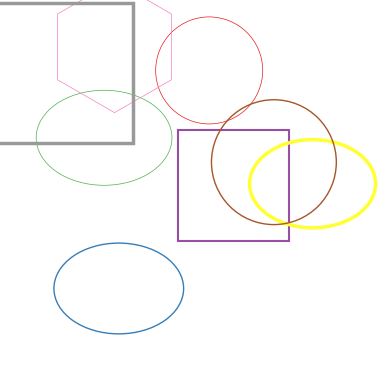[{"shape": "circle", "thickness": 0.5, "radius": 0.69, "center": [0.543, 0.817]}, {"shape": "oval", "thickness": 1, "radius": 0.84, "center": [0.309, 0.251]}, {"shape": "oval", "thickness": 0.5, "radius": 0.88, "center": [0.27, 0.642]}, {"shape": "square", "thickness": 1.5, "radius": 0.72, "center": [0.608, 0.518]}, {"shape": "oval", "thickness": 2.5, "radius": 0.82, "center": [0.812, 0.523]}, {"shape": "circle", "thickness": 1, "radius": 0.81, "center": [0.711, 0.579]}, {"shape": "hexagon", "thickness": 0.5, "radius": 0.85, "center": [0.297, 0.878]}, {"shape": "square", "thickness": 2.5, "radius": 0.9, "center": [0.165, 0.81]}]